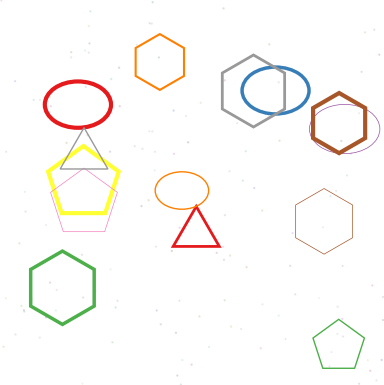[{"shape": "oval", "thickness": 3, "radius": 0.43, "center": [0.202, 0.728]}, {"shape": "triangle", "thickness": 2, "radius": 0.35, "center": [0.51, 0.395]}, {"shape": "oval", "thickness": 2.5, "radius": 0.43, "center": [0.716, 0.765]}, {"shape": "pentagon", "thickness": 1, "radius": 0.35, "center": [0.88, 0.1]}, {"shape": "hexagon", "thickness": 2.5, "radius": 0.48, "center": [0.162, 0.253]}, {"shape": "oval", "thickness": 0.5, "radius": 0.46, "center": [0.895, 0.665]}, {"shape": "oval", "thickness": 1, "radius": 0.35, "center": [0.473, 0.505]}, {"shape": "hexagon", "thickness": 1.5, "radius": 0.36, "center": [0.415, 0.839]}, {"shape": "pentagon", "thickness": 3, "radius": 0.48, "center": [0.217, 0.524]}, {"shape": "hexagon", "thickness": 0.5, "radius": 0.43, "center": [0.842, 0.425]}, {"shape": "hexagon", "thickness": 3, "radius": 0.39, "center": [0.881, 0.68]}, {"shape": "pentagon", "thickness": 0.5, "radius": 0.46, "center": [0.218, 0.472]}, {"shape": "triangle", "thickness": 1, "radius": 0.36, "center": [0.218, 0.597]}, {"shape": "hexagon", "thickness": 2, "radius": 0.47, "center": [0.658, 0.764]}]